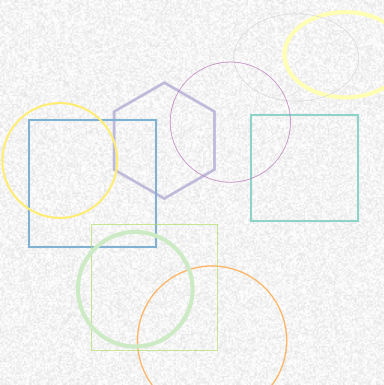[{"shape": "square", "thickness": 1.5, "radius": 0.69, "center": [0.791, 0.564]}, {"shape": "oval", "thickness": 3, "radius": 0.79, "center": [0.897, 0.858]}, {"shape": "hexagon", "thickness": 2, "radius": 0.75, "center": [0.427, 0.635]}, {"shape": "square", "thickness": 1.5, "radius": 0.83, "center": [0.239, 0.523]}, {"shape": "circle", "thickness": 1, "radius": 0.97, "center": [0.551, 0.115]}, {"shape": "square", "thickness": 0.5, "radius": 0.82, "center": [0.399, 0.254]}, {"shape": "oval", "thickness": 0.5, "radius": 0.81, "center": [0.77, 0.851]}, {"shape": "circle", "thickness": 0.5, "radius": 0.78, "center": [0.598, 0.683]}, {"shape": "circle", "thickness": 3, "radius": 0.74, "center": [0.351, 0.249]}, {"shape": "circle", "thickness": 1.5, "radius": 0.75, "center": [0.155, 0.583]}]